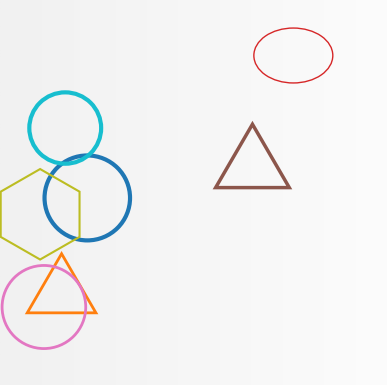[{"shape": "circle", "thickness": 3, "radius": 0.55, "center": [0.225, 0.486]}, {"shape": "triangle", "thickness": 2, "radius": 0.51, "center": [0.159, 0.239]}, {"shape": "oval", "thickness": 1, "radius": 0.51, "center": [0.757, 0.856]}, {"shape": "triangle", "thickness": 2.5, "radius": 0.55, "center": [0.651, 0.568]}, {"shape": "circle", "thickness": 2, "radius": 0.54, "center": [0.113, 0.203]}, {"shape": "hexagon", "thickness": 1.5, "radius": 0.59, "center": [0.104, 0.443]}, {"shape": "circle", "thickness": 3, "radius": 0.46, "center": [0.168, 0.667]}]